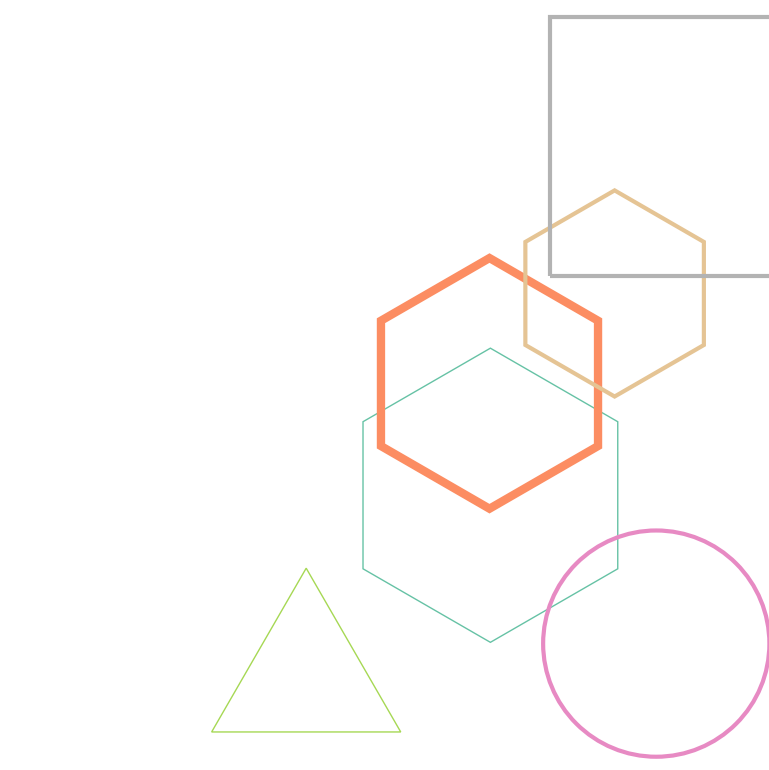[{"shape": "hexagon", "thickness": 0.5, "radius": 0.96, "center": [0.637, 0.357]}, {"shape": "hexagon", "thickness": 3, "radius": 0.81, "center": [0.636, 0.502]}, {"shape": "circle", "thickness": 1.5, "radius": 0.73, "center": [0.852, 0.164]}, {"shape": "triangle", "thickness": 0.5, "radius": 0.71, "center": [0.398, 0.12]}, {"shape": "hexagon", "thickness": 1.5, "radius": 0.67, "center": [0.798, 0.619]}, {"shape": "square", "thickness": 1.5, "radius": 0.84, "center": [0.883, 0.81]}]